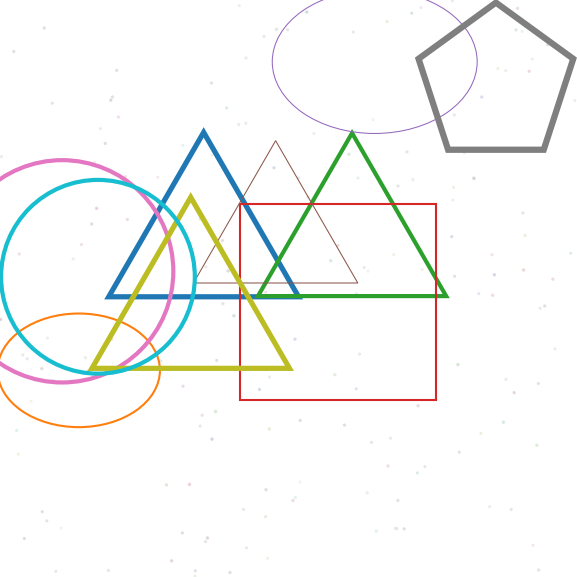[{"shape": "triangle", "thickness": 2.5, "radius": 0.95, "center": [0.353, 0.58]}, {"shape": "oval", "thickness": 1, "radius": 0.7, "center": [0.136, 0.358]}, {"shape": "triangle", "thickness": 2, "radius": 0.94, "center": [0.61, 0.58]}, {"shape": "square", "thickness": 1, "radius": 0.85, "center": [0.585, 0.476]}, {"shape": "oval", "thickness": 0.5, "radius": 0.89, "center": [0.649, 0.892]}, {"shape": "triangle", "thickness": 0.5, "radius": 0.82, "center": [0.477, 0.591]}, {"shape": "circle", "thickness": 2, "radius": 0.96, "center": [0.108, 0.529]}, {"shape": "pentagon", "thickness": 3, "radius": 0.7, "center": [0.859, 0.854]}, {"shape": "triangle", "thickness": 2.5, "radius": 0.99, "center": [0.33, 0.46]}, {"shape": "circle", "thickness": 2, "radius": 0.84, "center": [0.17, 0.52]}]